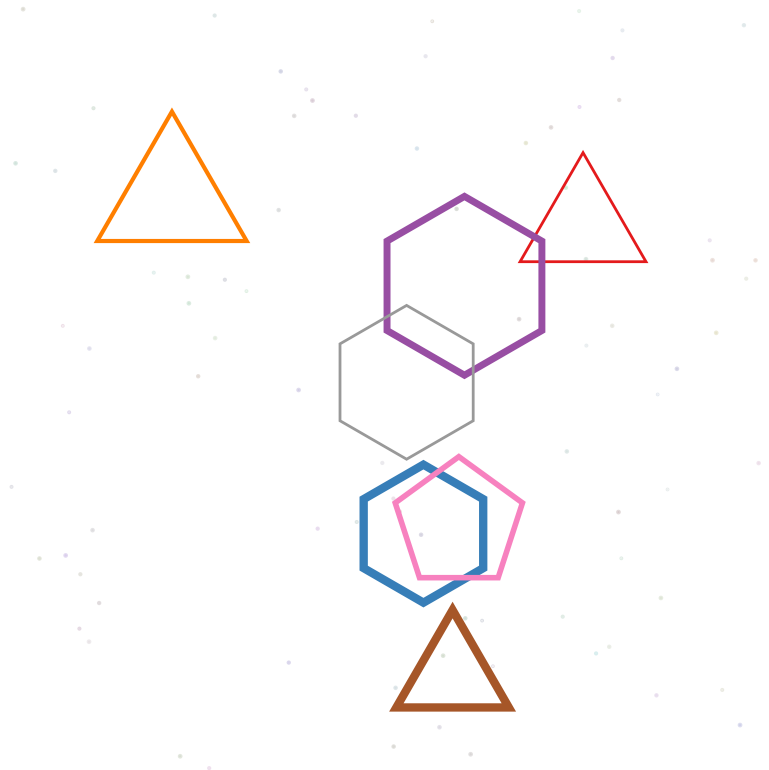[{"shape": "triangle", "thickness": 1, "radius": 0.47, "center": [0.757, 0.707]}, {"shape": "hexagon", "thickness": 3, "radius": 0.45, "center": [0.55, 0.307]}, {"shape": "hexagon", "thickness": 2.5, "radius": 0.58, "center": [0.603, 0.629]}, {"shape": "triangle", "thickness": 1.5, "radius": 0.56, "center": [0.223, 0.743]}, {"shape": "triangle", "thickness": 3, "radius": 0.42, "center": [0.588, 0.123]}, {"shape": "pentagon", "thickness": 2, "radius": 0.43, "center": [0.596, 0.32]}, {"shape": "hexagon", "thickness": 1, "radius": 0.5, "center": [0.528, 0.503]}]